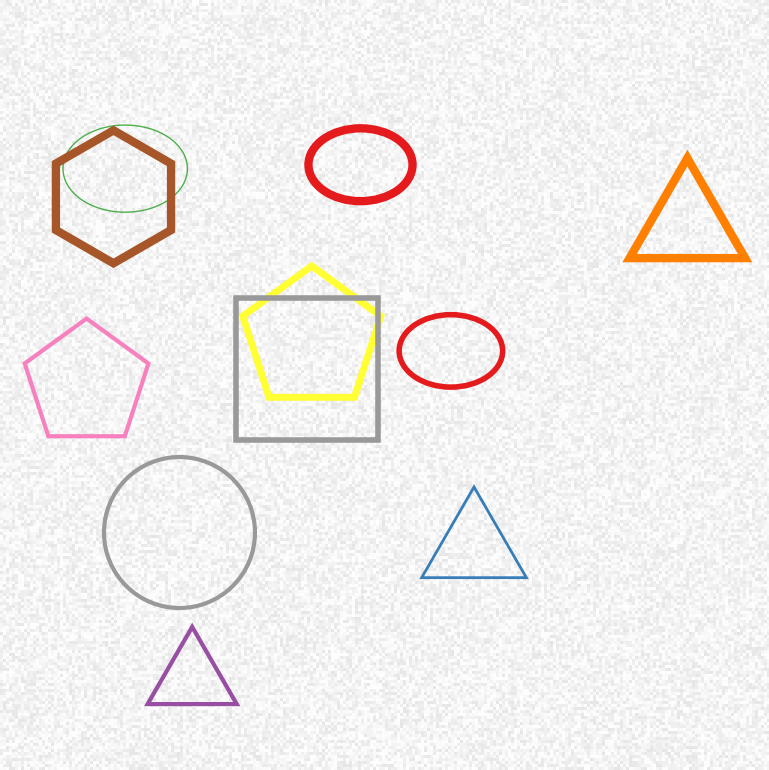[{"shape": "oval", "thickness": 3, "radius": 0.34, "center": [0.468, 0.786]}, {"shape": "oval", "thickness": 2, "radius": 0.34, "center": [0.586, 0.544]}, {"shape": "triangle", "thickness": 1, "radius": 0.39, "center": [0.616, 0.289]}, {"shape": "oval", "thickness": 0.5, "radius": 0.4, "center": [0.163, 0.781]}, {"shape": "triangle", "thickness": 1.5, "radius": 0.33, "center": [0.25, 0.119]}, {"shape": "triangle", "thickness": 3, "radius": 0.43, "center": [0.893, 0.708]}, {"shape": "pentagon", "thickness": 2.5, "radius": 0.47, "center": [0.405, 0.56]}, {"shape": "hexagon", "thickness": 3, "radius": 0.43, "center": [0.147, 0.744]}, {"shape": "pentagon", "thickness": 1.5, "radius": 0.42, "center": [0.112, 0.502]}, {"shape": "square", "thickness": 2, "radius": 0.46, "center": [0.399, 0.521]}, {"shape": "circle", "thickness": 1.5, "radius": 0.49, "center": [0.233, 0.308]}]